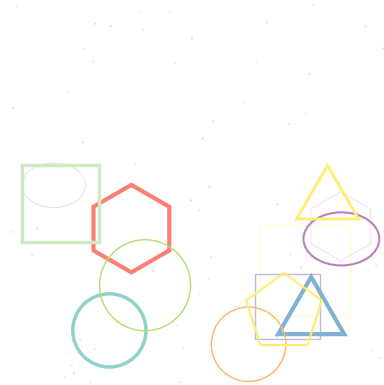[{"shape": "circle", "thickness": 2.5, "radius": 0.48, "center": [0.284, 0.142]}, {"shape": "square", "thickness": 0.5, "radius": 0.59, "center": [0.792, 0.298]}, {"shape": "square", "thickness": 1, "radius": 0.42, "center": [0.746, 0.203]}, {"shape": "hexagon", "thickness": 3, "radius": 0.57, "center": [0.341, 0.406]}, {"shape": "triangle", "thickness": 3, "radius": 0.49, "center": [0.808, 0.182]}, {"shape": "circle", "thickness": 1, "radius": 0.48, "center": [0.646, 0.106]}, {"shape": "circle", "thickness": 1, "radius": 0.59, "center": [0.377, 0.259]}, {"shape": "hexagon", "thickness": 0.5, "radius": 0.45, "center": [0.885, 0.412]}, {"shape": "oval", "thickness": 0.5, "radius": 0.41, "center": [0.139, 0.519]}, {"shape": "oval", "thickness": 1.5, "radius": 0.49, "center": [0.887, 0.38]}, {"shape": "square", "thickness": 2.5, "radius": 0.5, "center": [0.157, 0.472]}, {"shape": "triangle", "thickness": 2, "radius": 0.46, "center": [0.851, 0.478]}, {"shape": "pentagon", "thickness": 1.5, "radius": 0.52, "center": [0.738, 0.187]}]